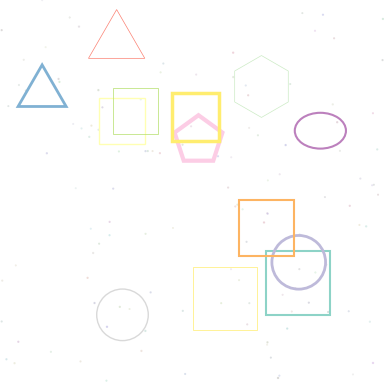[{"shape": "square", "thickness": 1.5, "radius": 0.42, "center": [0.775, 0.266]}, {"shape": "square", "thickness": 1, "radius": 0.3, "center": [0.317, 0.685]}, {"shape": "circle", "thickness": 2, "radius": 0.35, "center": [0.776, 0.319]}, {"shape": "triangle", "thickness": 0.5, "radius": 0.42, "center": [0.303, 0.891]}, {"shape": "triangle", "thickness": 2, "radius": 0.36, "center": [0.109, 0.759]}, {"shape": "square", "thickness": 1.5, "radius": 0.36, "center": [0.691, 0.408]}, {"shape": "square", "thickness": 0.5, "radius": 0.3, "center": [0.352, 0.712]}, {"shape": "pentagon", "thickness": 3, "radius": 0.33, "center": [0.516, 0.635]}, {"shape": "circle", "thickness": 1, "radius": 0.33, "center": [0.318, 0.182]}, {"shape": "oval", "thickness": 1.5, "radius": 0.33, "center": [0.832, 0.661]}, {"shape": "hexagon", "thickness": 0.5, "radius": 0.4, "center": [0.679, 0.775]}, {"shape": "square", "thickness": 2.5, "radius": 0.31, "center": [0.507, 0.696]}, {"shape": "square", "thickness": 0.5, "radius": 0.41, "center": [0.584, 0.225]}]